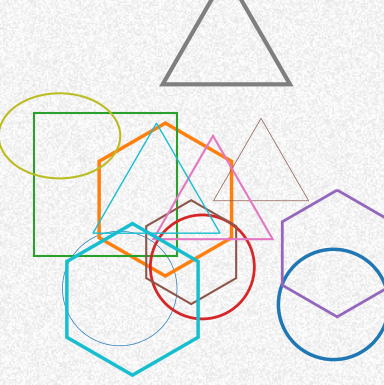[{"shape": "circle", "thickness": 2.5, "radius": 0.72, "center": [0.866, 0.209]}, {"shape": "circle", "thickness": 0.5, "radius": 0.74, "center": [0.311, 0.251]}, {"shape": "hexagon", "thickness": 2.5, "radius": 0.99, "center": [0.429, 0.482]}, {"shape": "square", "thickness": 1.5, "radius": 0.92, "center": [0.274, 0.521]}, {"shape": "circle", "thickness": 2, "radius": 0.68, "center": [0.526, 0.307]}, {"shape": "hexagon", "thickness": 2, "radius": 0.82, "center": [0.876, 0.342]}, {"shape": "hexagon", "thickness": 1.5, "radius": 0.67, "center": [0.497, 0.345]}, {"shape": "triangle", "thickness": 0.5, "radius": 0.71, "center": [0.678, 0.55]}, {"shape": "triangle", "thickness": 1.5, "radius": 0.89, "center": [0.553, 0.468]}, {"shape": "triangle", "thickness": 3, "radius": 0.96, "center": [0.588, 0.876]}, {"shape": "oval", "thickness": 1.5, "radius": 0.79, "center": [0.155, 0.647]}, {"shape": "triangle", "thickness": 1, "radius": 0.95, "center": [0.407, 0.49]}, {"shape": "hexagon", "thickness": 2.5, "radius": 0.98, "center": [0.344, 0.222]}]